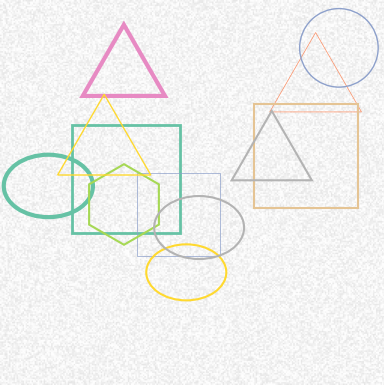[{"shape": "square", "thickness": 2, "radius": 0.7, "center": [0.326, 0.534]}, {"shape": "oval", "thickness": 3, "radius": 0.58, "center": [0.126, 0.517]}, {"shape": "triangle", "thickness": 0.5, "radius": 0.69, "center": [0.82, 0.778]}, {"shape": "square", "thickness": 0.5, "radius": 0.54, "center": [0.462, 0.442]}, {"shape": "circle", "thickness": 1, "radius": 0.51, "center": [0.88, 0.876]}, {"shape": "triangle", "thickness": 3, "radius": 0.62, "center": [0.322, 0.812]}, {"shape": "hexagon", "thickness": 1.5, "radius": 0.52, "center": [0.322, 0.469]}, {"shape": "triangle", "thickness": 1, "radius": 0.7, "center": [0.271, 0.615]}, {"shape": "oval", "thickness": 1.5, "radius": 0.52, "center": [0.484, 0.293]}, {"shape": "square", "thickness": 1.5, "radius": 0.68, "center": [0.794, 0.594]}, {"shape": "oval", "thickness": 1.5, "radius": 0.58, "center": [0.517, 0.409]}, {"shape": "triangle", "thickness": 1.5, "radius": 0.6, "center": [0.706, 0.592]}]